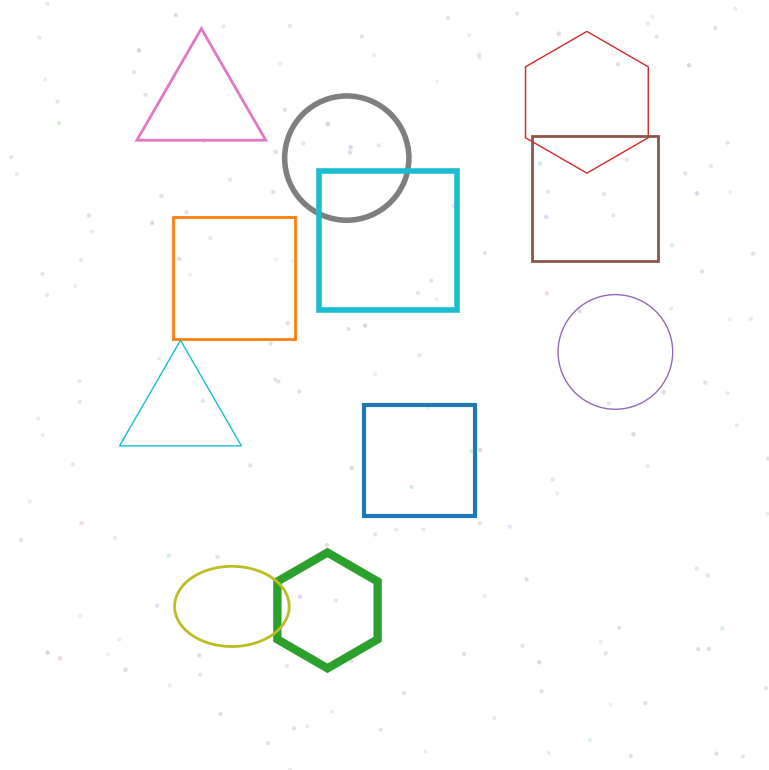[{"shape": "square", "thickness": 1.5, "radius": 0.36, "center": [0.545, 0.402]}, {"shape": "square", "thickness": 1, "radius": 0.4, "center": [0.304, 0.639]}, {"shape": "hexagon", "thickness": 3, "radius": 0.38, "center": [0.425, 0.207]}, {"shape": "hexagon", "thickness": 0.5, "radius": 0.46, "center": [0.762, 0.867]}, {"shape": "circle", "thickness": 0.5, "radius": 0.37, "center": [0.799, 0.543]}, {"shape": "square", "thickness": 1, "radius": 0.41, "center": [0.772, 0.742]}, {"shape": "triangle", "thickness": 1, "radius": 0.48, "center": [0.261, 0.866]}, {"shape": "circle", "thickness": 2, "radius": 0.4, "center": [0.45, 0.795]}, {"shape": "oval", "thickness": 1, "radius": 0.37, "center": [0.301, 0.212]}, {"shape": "triangle", "thickness": 0.5, "radius": 0.46, "center": [0.234, 0.467]}, {"shape": "square", "thickness": 2, "radius": 0.45, "center": [0.504, 0.687]}]